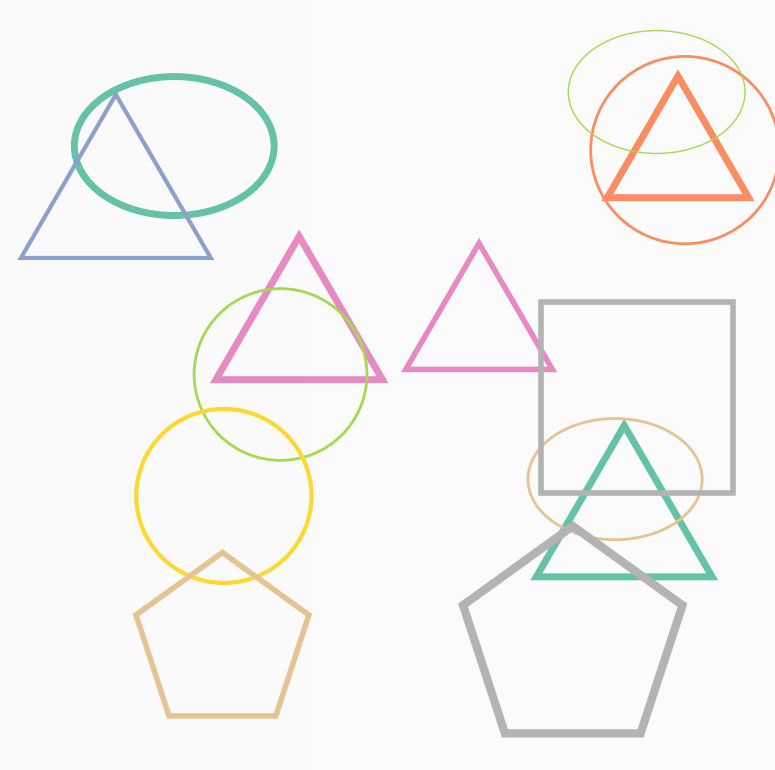[{"shape": "triangle", "thickness": 2.5, "radius": 0.66, "center": [0.805, 0.316]}, {"shape": "oval", "thickness": 2.5, "radius": 0.64, "center": [0.225, 0.81]}, {"shape": "circle", "thickness": 1, "radius": 0.61, "center": [0.884, 0.805]}, {"shape": "triangle", "thickness": 2.5, "radius": 0.53, "center": [0.875, 0.796]}, {"shape": "triangle", "thickness": 1.5, "radius": 0.71, "center": [0.149, 0.736]}, {"shape": "triangle", "thickness": 2, "radius": 0.55, "center": [0.618, 0.575]}, {"shape": "triangle", "thickness": 2.5, "radius": 0.62, "center": [0.386, 0.569]}, {"shape": "circle", "thickness": 1, "radius": 0.56, "center": [0.362, 0.514]}, {"shape": "oval", "thickness": 0.5, "radius": 0.57, "center": [0.847, 0.88]}, {"shape": "circle", "thickness": 1.5, "radius": 0.57, "center": [0.289, 0.356]}, {"shape": "oval", "thickness": 1, "radius": 0.56, "center": [0.794, 0.378]}, {"shape": "pentagon", "thickness": 2, "radius": 0.59, "center": [0.287, 0.165]}, {"shape": "square", "thickness": 2, "radius": 0.62, "center": [0.822, 0.484]}, {"shape": "pentagon", "thickness": 3, "radius": 0.74, "center": [0.739, 0.168]}]